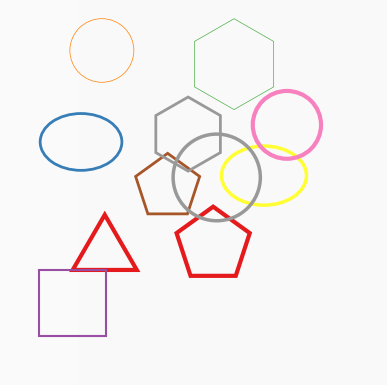[{"shape": "triangle", "thickness": 3, "radius": 0.48, "center": [0.27, 0.347]}, {"shape": "pentagon", "thickness": 3, "radius": 0.5, "center": [0.55, 0.364]}, {"shape": "oval", "thickness": 2, "radius": 0.53, "center": [0.209, 0.631]}, {"shape": "hexagon", "thickness": 0.5, "radius": 0.59, "center": [0.604, 0.833]}, {"shape": "square", "thickness": 1.5, "radius": 0.43, "center": [0.188, 0.214]}, {"shape": "circle", "thickness": 0.5, "radius": 0.41, "center": [0.263, 0.869]}, {"shape": "oval", "thickness": 2.5, "radius": 0.55, "center": [0.681, 0.544]}, {"shape": "pentagon", "thickness": 2, "radius": 0.43, "center": [0.433, 0.515]}, {"shape": "circle", "thickness": 3, "radius": 0.44, "center": [0.74, 0.676]}, {"shape": "hexagon", "thickness": 2, "radius": 0.48, "center": [0.485, 0.652]}, {"shape": "circle", "thickness": 2.5, "radius": 0.56, "center": [0.559, 0.539]}]